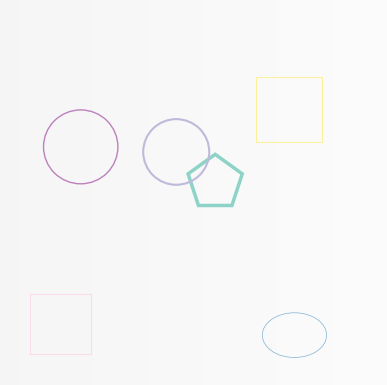[{"shape": "pentagon", "thickness": 2.5, "radius": 0.37, "center": [0.555, 0.526]}, {"shape": "circle", "thickness": 1.5, "radius": 0.43, "center": [0.455, 0.605]}, {"shape": "oval", "thickness": 0.5, "radius": 0.41, "center": [0.76, 0.13]}, {"shape": "square", "thickness": 0.5, "radius": 0.39, "center": [0.156, 0.158]}, {"shape": "circle", "thickness": 1, "radius": 0.48, "center": [0.208, 0.619]}, {"shape": "square", "thickness": 0.5, "radius": 0.42, "center": [0.746, 0.716]}]